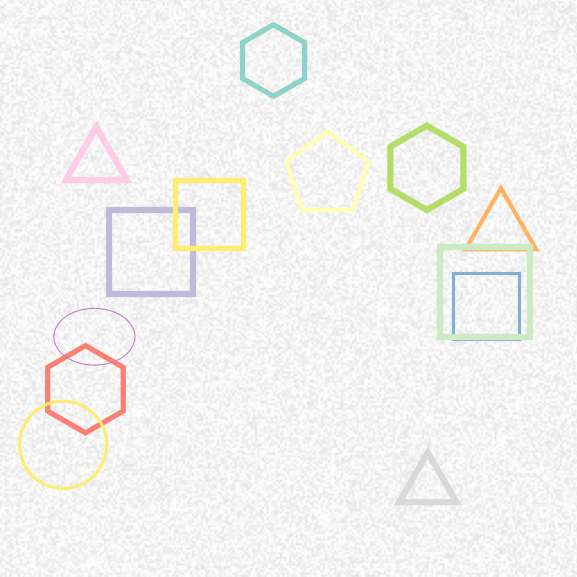[{"shape": "hexagon", "thickness": 2.5, "radius": 0.31, "center": [0.474, 0.894]}, {"shape": "pentagon", "thickness": 2, "radius": 0.38, "center": [0.567, 0.696]}, {"shape": "square", "thickness": 3, "radius": 0.36, "center": [0.262, 0.562]}, {"shape": "hexagon", "thickness": 2.5, "radius": 0.38, "center": [0.148, 0.325]}, {"shape": "square", "thickness": 1.5, "radius": 0.29, "center": [0.842, 0.47]}, {"shape": "triangle", "thickness": 2, "radius": 0.35, "center": [0.867, 0.603]}, {"shape": "hexagon", "thickness": 3, "radius": 0.36, "center": [0.739, 0.709]}, {"shape": "triangle", "thickness": 3, "radius": 0.31, "center": [0.167, 0.718]}, {"shape": "triangle", "thickness": 3, "radius": 0.29, "center": [0.741, 0.158]}, {"shape": "oval", "thickness": 0.5, "radius": 0.35, "center": [0.163, 0.416]}, {"shape": "square", "thickness": 3, "radius": 0.39, "center": [0.84, 0.494]}, {"shape": "circle", "thickness": 1.5, "radius": 0.38, "center": [0.109, 0.229]}, {"shape": "square", "thickness": 2.5, "radius": 0.29, "center": [0.362, 0.628]}]